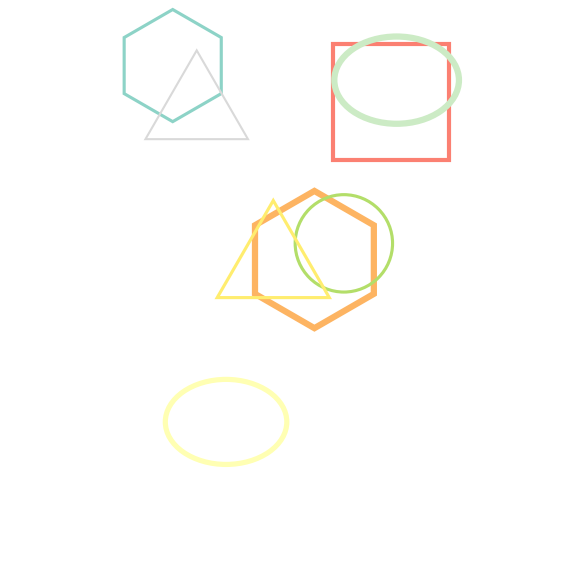[{"shape": "hexagon", "thickness": 1.5, "radius": 0.49, "center": [0.299, 0.886]}, {"shape": "oval", "thickness": 2.5, "radius": 0.53, "center": [0.391, 0.269]}, {"shape": "square", "thickness": 2, "radius": 0.5, "center": [0.676, 0.822]}, {"shape": "hexagon", "thickness": 3, "radius": 0.59, "center": [0.544, 0.55]}, {"shape": "circle", "thickness": 1.5, "radius": 0.42, "center": [0.595, 0.578]}, {"shape": "triangle", "thickness": 1, "radius": 0.51, "center": [0.341, 0.809]}, {"shape": "oval", "thickness": 3, "radius": 0.54, "center": [0.687, 0.86]}, {"shape": "triangle", "thickness": 1.5, "radius": 0.56, "center": [0.473, 0.54]}]